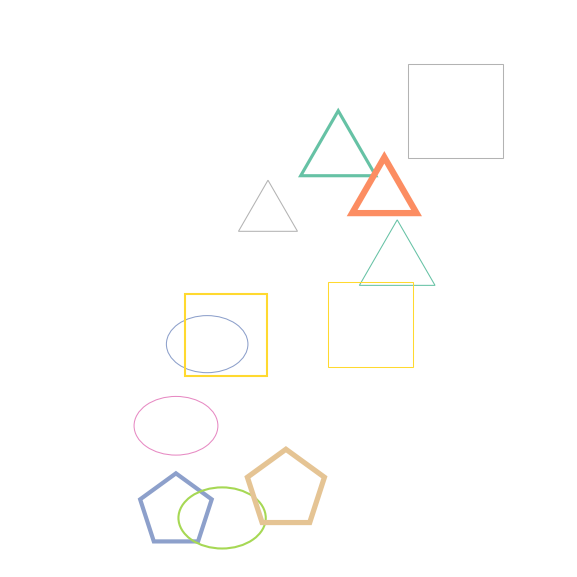[{"shape": "triangle", "thickness": 1.5, "radius": 0.37, "center": [0.586, 0.732]}, {"shape": "triangle", "thickness": 0.5, "radius": 0.38, "center": [0.688, 0.543]}, {"shape": "triangle", "thickness": 3, "radius": 0.32, "center": [0.666, 0.662]}, {"shape": "oval", "thickness": 0.5, "radius": 0.35, "center": [0.359, 0.403]}, {"shape": "pentagon", "thickness": 2, "radius": 0.33, "center": [0.305, 0.114]}, {"shape": "oval", "thickness": 0.5, "radius": 0.36, "center": [0.305, 0.262]}, {"shape": "oval", "thickness": 1, "radius": 0.38, "center": [0.385, 0.102]}, {"shape": "square", "thickness": 0.5, "radius": 0.37, "center": [0.642, 0.436]}, {"shape": "square", "thickness": 1, "radius": 0.35, "center": [0.391, 0.419]}, {"shape": "pentagon", "thickness": 2.5, "radius": 0.35, "center": [0.495, 0.151]}, {"shape": "triangle", "thickness": 0.5, "radius": 0.29, "center": [0.464, 0.628]}, {"shape": "square", "thickness": 0.5, "radius": 0.41, "center": [0.789, 0.807]}]